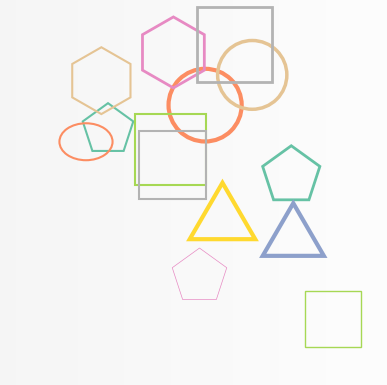[{"shape": "pentagon", "thickness": 1.5, "radius": 0.34, "center": [0.279, 0.663]}, {"shape": "pentagon", "thickness": 2, "radius": 0.39, "center": [0.752, 0.544]}, {"shape": "circle", "thickness": 3, "radius": 0.47, "center": [0.529, 0.727]}, {"shape": "oval", "thickness": 1.5, "radius": 0.34, "center": [0.222, 0.632]}, {"shape": "triangle", "thickness": 3, "radius": 0.46, "center": [0.757, 0.381]}, {"shape": "pentagon", "thickness": 0.5, "radius": 0.37, "center": [0.515, 0.282]}, {"shape": "hexagon", "thickness": 2, "radius": 0.46, "center": [0.447, 0.864]}, {"shape": "square", "thickness": 1.5, "radius": 0.46, "center": [0.44, 0.612]}, {"shape": "square", "thickness": 1, "radius": 0.36, "center": [0.86, 0.171]}, {"shape": "triangle", "thickness": 3, "radius": 0.49, "center": [0.574, 0.428]}, {"shape": "circle", "thickness": 2.5, "radius": 0.45, "center": [0.651, 0.805]}, {"shape": "hexagon", "thickness": 1.5, "radius": 0.43, "center": [0.262, 0.79]}, {"shape": "square", "thickness": 1.5, "radius": 0.44, "center": [0.445, 0.571]}, {"shape": "square", "thickness": 2, "radius": 0.49, "center": [0.605, 0.885]}]